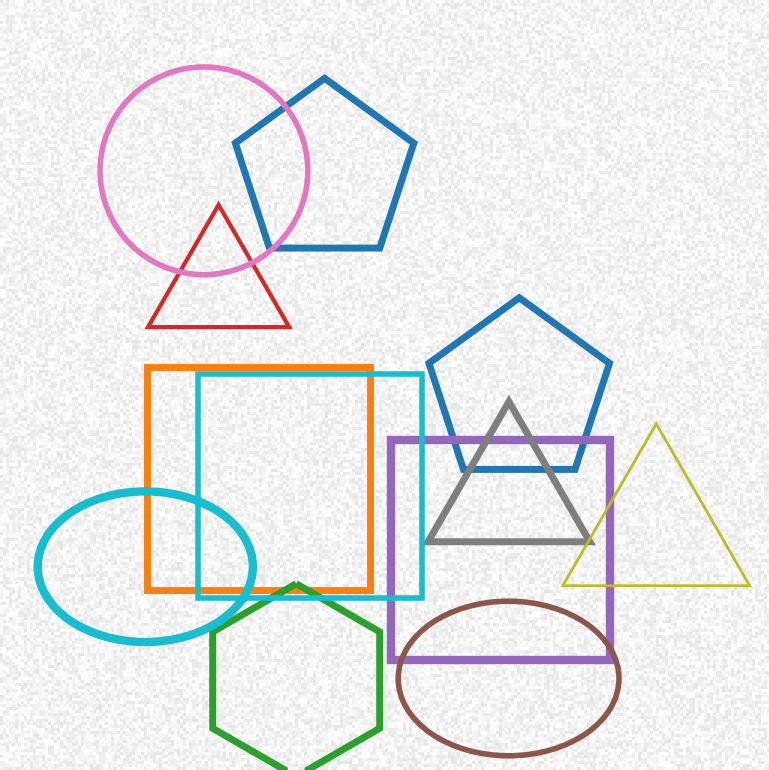[{"shape": "pentagon", "thickness": 2.5, "radius": 0.61, "center": [0.422, 0.776]}, {"shape": "pentagon", "thickness": 2.5, "radius": 0.62, "center": [0.674, 0.49]}, {"shape": "square", "thickness": 2.5, "radius": 0.73, "center": [0.336, 0.378]}, {"shape": "hexagon", "thickness": 2.5, "radius": 0.63, "center": [0.385, 0.117]}, {"shape": "triangle", "thickness": 1.5, "radius": 0.53, "center": [0.284, 0.628]}, {"shape": "square", "thickness": 3, "radius": 0.71, "center": [0.65, 0.286]}, {"shape": "oval", "thickness": 2, "radius": 0.72, "center": [0.661, 0.119]}, {"shape": "circle", "thickness": 2, "radius": 0.67, "center": [0.265, 0.778]}, {"shape": "triangle", "thickness": 2.5, "radius": 0.61, "center": [0.661, 0.357]}, {"shape": "triangle", "thickness": 1, "radius": 0.7, "center": [0.852, 0.309]}, {"shape": "oval", "thickness": 3, "radius": 0.7, "center": [0.189, 0.264]}, {"shape": "square", "thickness": 2, "radius": 0.73, "center": [0.402, 0.369]}]